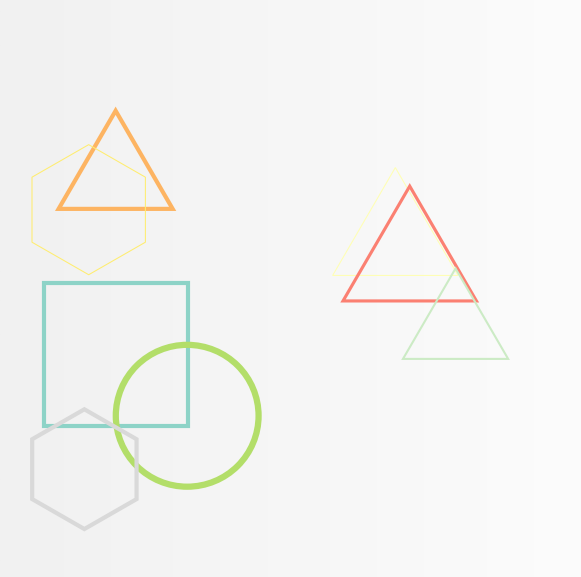[{"shape": "square", "thickness": 2, "radius": 0.62, "center": [0.199, 0.385]}, {"shape": "triangle", "thickness": 0.5, "radius": 0.62, "center": [0.68, 0.584]}, {"shape": "triangle", "thickness": 1.5, "radius": 0.66, "center": [0.705, 0.544]}, {"shape": "triangle", "thickness": 2, "radius": 0.57, "center": [0.199, 0.694]}, {"shape": "circle", "thickness": 3, "radius": 0.61, "center": [0.322, 0.279]}, {"shape": "hexagon", "thickness": 2, "radius": 0.52, "center": [0.145, 0.187]}, {"shape": "triangle", "thickness": 1, "radius": 0.52, "center": [0.784, 0.43]}, {"shape": "hexagon", "thickness": 0.5, "radius": 0.56, "center": [0.153, 0.636]}]